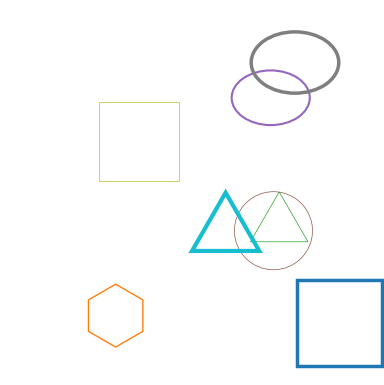[{"shape": "square", "thickness": 2.5, "radius": 0.55, "center": [0.882, 0.161]}, {"shape": "hexagon", "thickness": 1, "radius": 0.41, "center": [0.3, 0.18]}, {"shape": "triangle", "thickness": 0.5, "radius": 0.43, "center": [0.725, 0.415]}, {"shape": "oval", "thickness": 1.5, "radius": 0.51, "center": [0.703, 0.746]}, {"shape": "circle", "thickness": 0.5, "radius": 0.51, "center": [0.71, 0.401]}, {"shape": "oval", "thickness": 2.5, "radius": 0.57, "center": [0.766, 0.838]}, {"shape": "square", "thickness": 0.5, "radius": 0.51, "center": [0.361, 0.632]}, {"shape": "triangle", "thickness": 3, "radius": 0.5, "center": [0.586, 0.399]}]